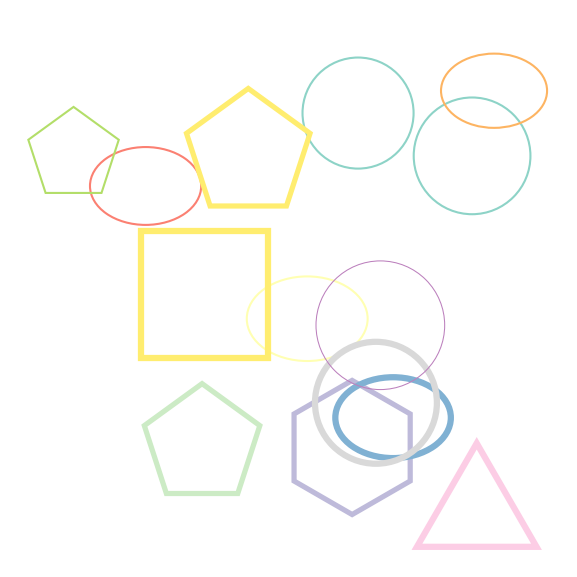[{"shape": "circle", "thickness": 1, "radius": 0.51, "center": [0.817, 0.729]}, {"shape": "circle", "thickness": 1, "radius": 0.48, "center": [0.62, 0.803]}, {"shape": "oval", "thickness": 1, "radius": 0.52, "center": [0.532, 0.447]}, {"shape": "hexagon", "thickness": 2.5, "radius": 0.58, "center": [0.61, 0.224]}, {"shape": "oval", "thickness": 1, "radius": 0.48, "center": [0.252, 0.677]}, {"shape": "oval", "thickness": 3, "radius": 0.5, "center": [0.681, 0.276]}, {"shape": "oval", "thickness": 1, "radius": 0.46, "center": [0.855, 0.842]}, {"shape": "pentagon", "thickness": 1, "radius": 0.41, "center": [0.127, 0.732]}, {"shape": "triangle", "thickness": 3, "radius": 0.6, "center": [0.826, 0.112]}, {"shape": "circle", "thickness": 3, "radius": 0.53, "center": [0.651, 0.302]}, {"shape": "circle", "thickness": 0.5, "radius": 0.56, "center": [0.659, 0.436]}, {"shape": "pentagon", "thickness": 2.5, "radius": 0.53, "center": [0.35, 0.23]}, {"shape": "pentagon", "thickness": 2.5, "radius": 0.56, "center": [0.43, 0.733]}, {"shape": "square", "thickness": 3, "radius": 0.55, "center": [0.354, 0.489]}]